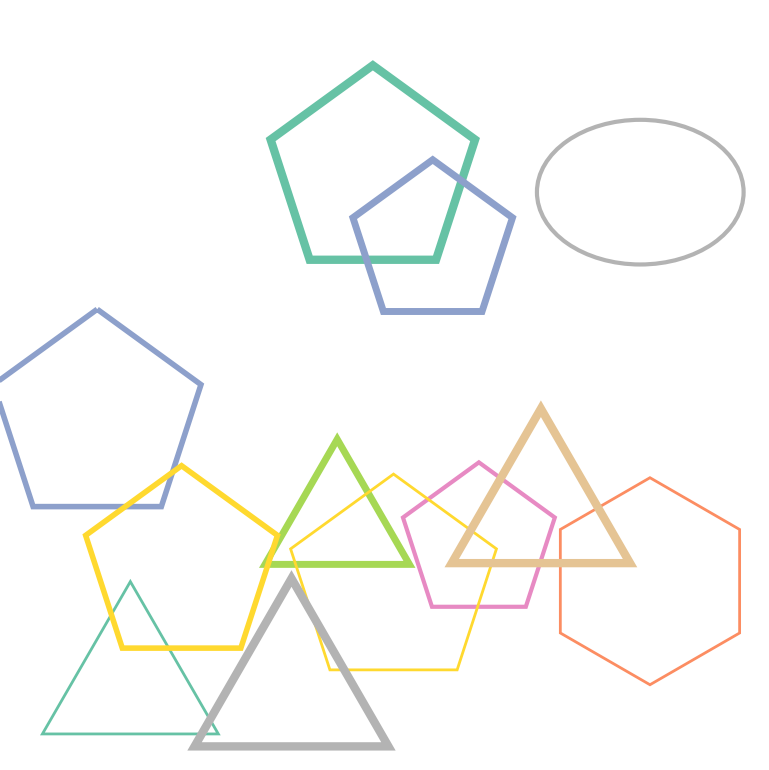[{"shape": "triangle", "thickness": 1, "radius": 0.66, "center": [0.169, 0.113]}, {"shape": "pentagon", "thickness": 3, "radius": 0.7, "center": [0.484, 0.776]}, {"shape": "hexagon", "thickness": 1, "radius": 0.67, "center": [0.844, 0.245]}, {"shape": "pentagon", "thickness": 2, "radius": 0.71, "center": [0.126, 0.457]}, {"shape": "pentagon", "thickness": 2.5, "radius": 0.54, "center": [0.562, 0.684]}, {"shape": "pentagon", "thickness": 1.5, "radius": 0.52, "center": [0.622, 0.296]}, {"shape": "triangle", "thickness": 2.5, "radius": 0.54, "center": [0.438, 0.321]}, {"shape": "pentagon", "thickness": 2, "radius": 0.65, "center": [0.236, 0.264]}, {"shape": "pentagon", "thickness": 1, "radius": 0.7, "center": [0.511, 0.244]}, {"shape": "triangle", "thickness": 3, "radius": 0.67, "center": [0.702, 0.336]}, {"shape": "triangle", "thickness": 3, "radius": 0.73, "center": [0.379, 0.103]}, {"shape": "oval", "thickness": 1.5, "radius": 0.67, "center": [0.832, 0.75]}]